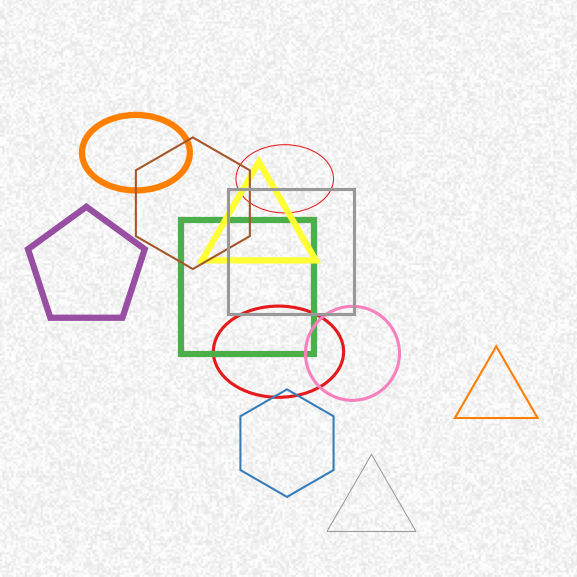[{"shape": "oval", "thickness": 0.5, "radius": 0.42, "center": [0.493, 0.69]}, {"shape": "oval", "thickness": 1.5, "radius": 0.56, "center": [0.482, 0.39]}, {"shape": "hexagon", "thickness": 1, "radius": 0.47, "center": [0.497, 0.232]}, {"shape": "square", "thickness": 3, "radius": 0.58, "center": [0.429, 0.503]}, {"shape": "pentagon", "thickness": 3, "radius": 0.53, "center": [0.15, 0.535]}, {"shape": "oval", "thickness": 3, "radius": 0.47, "center": [0.235, 0.735]}, {"shape": "triangle", "thickness": 1, "radius": 0.41, "center": [0.859, 0.317]}, {"shape": "triangle", "thickness": 3, "radius": 0.57, "center": [0.448, 0.605]}, {"shape": "hexagon", "thickness": 1, "radius": 0.57, "center": [0.334, 0.647]}, {"shape": "circle", "thickness": 1.5, "radius": 0.41, "center": [0.61, 0.387]}, {"shape": "triangle", "thickness": 0.5, "radius": 0.45, "center": [0.643, 0.123]}, {"shape": "square", "thickness": 1.5, "radius": 0.54, "center": [0.504, 0.564]}]